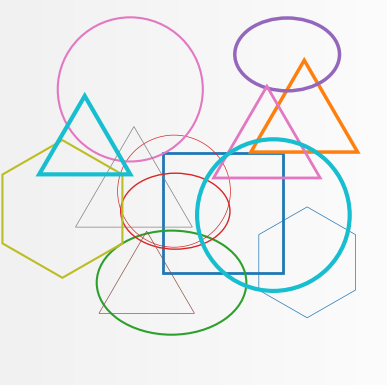[{"shape": "hexagon", "thickness": 0.5, "radius": 0.72, "center": [0.793, 0.319]}, {"shape": "square", "thickness": 2, "radius": 0.78, "center": [0.576, 0.447]}, {"shape": "triangle", "thickness": 2.5, "radius": 0.79, "center": [0.785, 0.685]}, {"shape": "oval", "thickness": 1.5, "radius": 0.97, "center": [0.443, 0.266]}, {"shape": "oval", "thickness": 1, "radius": 0.7, "center": [0.452, 0.451]}, {"shape": "circle", "thickness": 0.5, "radius": 0.73, "center": [0.449, 0.503]}, {"shape": "oval", "thickness": 2.5, "radius": 0.68, "center": [0.741, 0.859]}, {"shape": "triangle", "thickness": 0.5, "radius": 0.71, "center": [0.379, 0.257]}, {"shape": "triangle", "thickness": 2, "radius": 0.79, "center": [0.689, 0.617]}, {"shape": "circle", "thickness": 1.5, "radius": 0.94, "center": [0.336, 0.768]}, {"shape": "triangle", "thickness": 0.5, "radius": 0.87, "center": [0.346, 0.497]}, {"shape": "hexagon", "thickness": 1.5, "radius": 0.89, "center": [0.161, 0.457]}, {"shape": "circle", "thickness": 3, "radius": 0.98, "center": [0.706, 0.441]}, {"shape": "triangle", "thickness": 3, "radius": 0.68, "center": [0.219, 0.615]}]